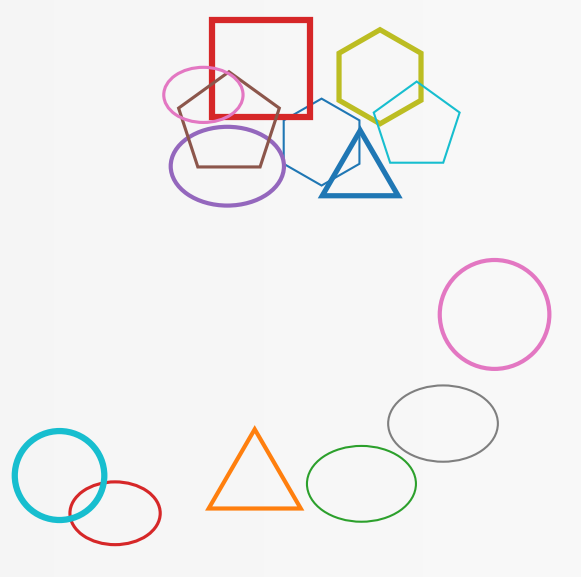[{"shape": "hexagon", "thickness": 1, "radius": 0.38, "center": [0.553, 0.753]}, {"shape": "triangle", "thickness": 2.5, "radius": 0.38, "center": [0.62, 0.698]}, {"shape": "triangle", "thickness": 2, "radius": 0.46, "center": [0.438, 0.164]}, {"shape": "oval", "thickness": 1, "radius": 0.47, "center": [0.622, 0.161]}, {"shape": "oval", "thickness": 1.5, "radius": 0.39, "center": [0.198, 0.11]}, {"shape": "square", "thickness": 3, "radius": 0.42, "center": [0.449, 0.881]}, {"shape": "oval", "thickness": 2, "radius": 0.49, "center": [0.391, 0.711]}, {"shape": "pentagon", "thickness": 1.5, "radius": 0.46, "center": [0.394, 0.784]}, {"shape": "oval", "thickness": 1.5, "radius": 0.34, "center": [0.35, 0.835]}, {"shape": "circle", "thickness": 2, "radius": 0.47, "center": [0.851, 0.455]}, {"shape": "oval", "thickness": 1, "radius": 0.47, "center": [0.762, 0.266]}, {"shape": "hexagon", "thickness": 2.5, "radius": 0.41, "center": [0.654, 0.866]}, {"shape": "pentagon", "thickness": 1, "radius": 0.39, "center": [0.717, 0.78]}, {"shape": "circle", "thickness": 3, "radius": 0.39, "center": [0.102, 0.176]}]